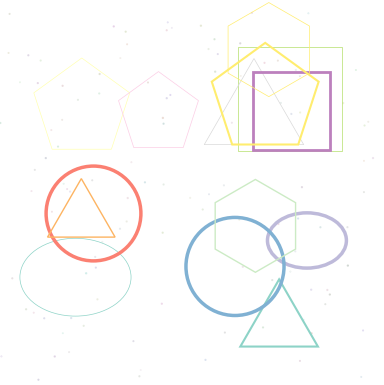[{"shape": "oval", "thickness": 0.5, "radius": 0.72, "center": [0.196, 0.28]}, {"shape": "triangle", "thickness": 1.5, "radius": 0.58, "center": [0.725, 0.158]}, {"shape": "pentagon", "thickness": 0.5, "radius": 0.66, "center": [0.212, 0.718]}, {"shape": "oval", "thickness": 2.5, "radius": 0.51, "center": [0.797, 0.375]}, {"shape": "circle", "thickness": 2.5, "radius": 0.62, "center": [0.243, 0.445]}, {"shape": "circle", "thickness": 2.5, "radius": 0.64, "center": [0.61, 0.308]}, {"shape": "triangle", "thickness": 1, "radius": 0.51, "center": [0.211, 0.435]}, {"shape": "square", "thickness": 0.5, "radius": 0.68, "center": [0.753, 0.743]}, {"shape": "pentagon", "thickness": 0.5, "radius": 0.55, "center": [0.412, 0.705]}, {"shape": "triangle", "thickness": 0.5, "radius": 0.75, "center": [0.66, 0.699]}, {"shape": "square", "thickness": 2, "radius": 0.5, "center": [0.756, 0.711]}, {"shape": "hexagon", "thickness": 1, "radius": 0.6, "center": [0.663, 0.413]}, {"shape": "pentagon", "thickness": 1.5, "radius": 0.73, "center": [0.689, 0.743]}, {"shape": "hexagon", "thickness": 0.5, "radius": 0.61, "center": [0.698, 0.871]}]